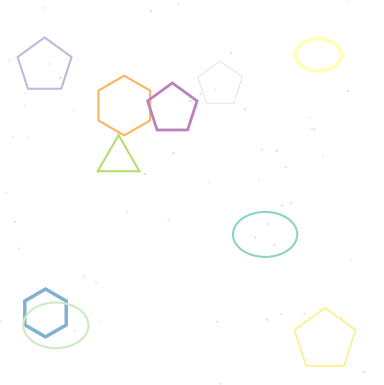[{"shape": "oval", "thickness": 1.5, "radius": 0.42, "center": [0.689, 0.391]}, {"shape": "oval", "thickness": 2.5, "radius": 0.3, "center": [0.827, 0.858]}, {"shape": "pentagon", "thickness": 1.5, "radius": 0.37, "center": [0.116, 0.829]}, {"shape": "hexagon", "thickness": 2.5, "radius": 0.31, "center": [0.118, 0.187]}, {"shape": "hexagon", "thickness": 1.5, "radius": 0.39, "center": [0.323, 0.726]}, {"shape": "triangle", "thickness": 1.5, "radius": 0.31, "center": [0.308, 0.587]}, {"shape": "pentagon", "thickness": 0.5, "radius": 0.3, "center": [0.572, 0.781]}, {"shape": "pentagon", "thickness": 2, "radius": 0.34, "center": [0.448, 0.717]}, {"shape": "oval", "thickness": 1.5, "radius": 0.42, "center": [0.145, 0.155]}, {"shape": "pentagon", "thickness": 1, "radius": 0.42, "center": [0.844, 0.117]}]